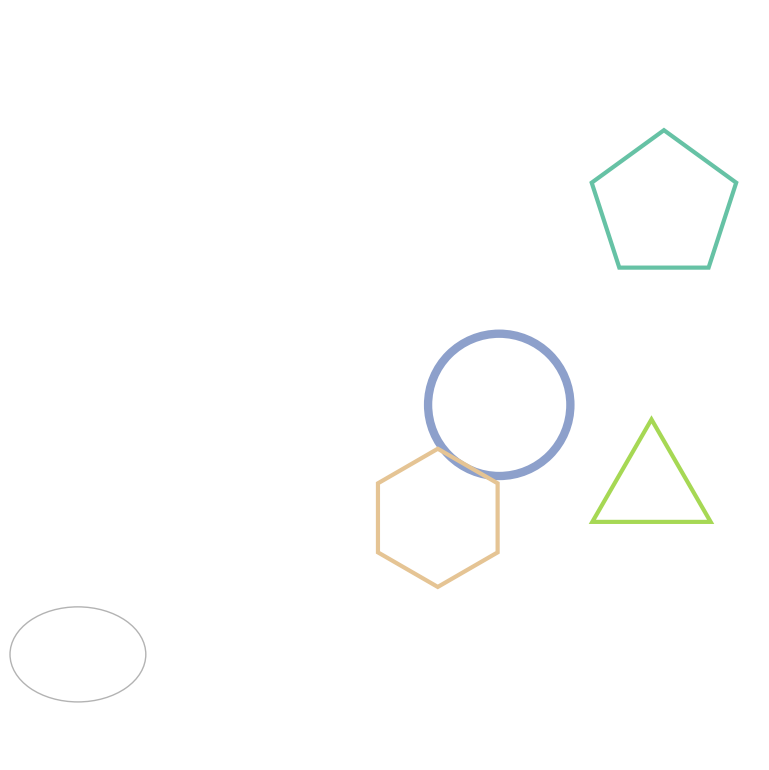[{"shape": "pentagon", "thickness": 1.5, "radius": 0.49, "center": [0.862, 0.732]}, {"shape": "circle", "thickness": 3, "radius": 0.46, "center": [0.648, 0.474]}, {"shape": "triangle", "thickness": 1.5, "radius": 0.44, "center": [0.846, 0.367]}, {"shape": "hexagon", "thickness": 1.5, "radius": 0.45, "center": [0.569, 0.327]}, {"shape": "oval", "thickness": 0.5, "radius": 0.44, "center": [0.101, 0.15]}]